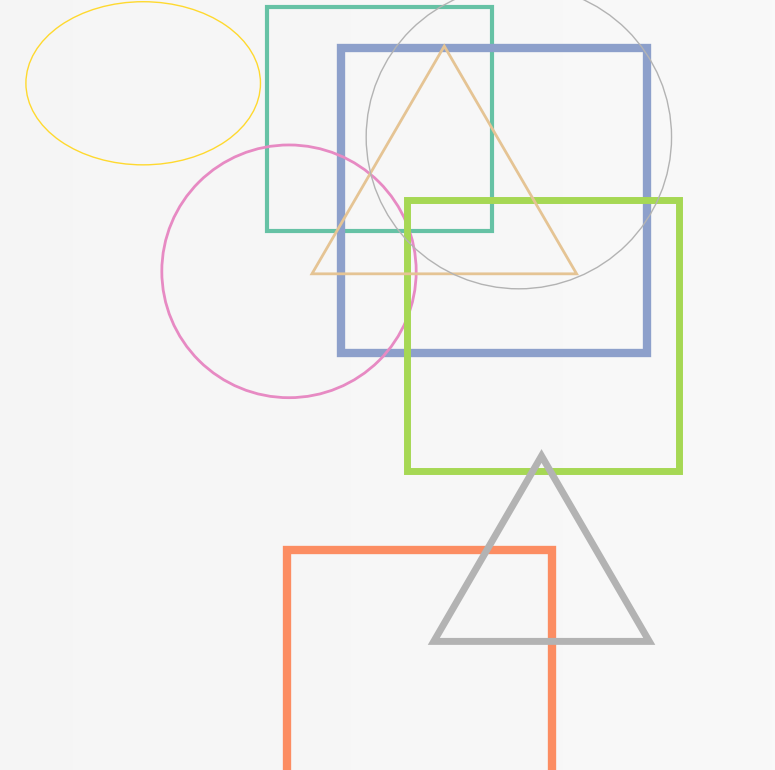[{"shape": "square", "thickness": 1.5, "radius": 0.73, "center": [0.49, 0.846]}, {"shape": "square", "thickness": 3, "radius": 0.86, "center": [0.541, 0.114]}, {"shape": "square", "thickness": 3, "radius": 0.99, "center": [0.637, 0.739]}, {"shape": "circle", "thickness": 1, "radius": 0.82, "center": [0.373, 0.648]}, {"shape": "square", "thickness": 2.5, "radius": 0.88, "center": [0.701, 0.564]}, {"shape": "oval", "thickness": 0.5, "radius": 0.76, "center": [0.185, 0.892]}, {"shape": "triangle", "thickness": 1, "radius": 0.99, "center": [0.573, 0.743]}, {"shape": "circle", "thickness": 0.5, "radius": 0.99, "center": [0.669, 0.822]}, {"shape": "triangle", "thickness": 2.5, "radius": 0.8, "center": [0.699, 0.247]}]